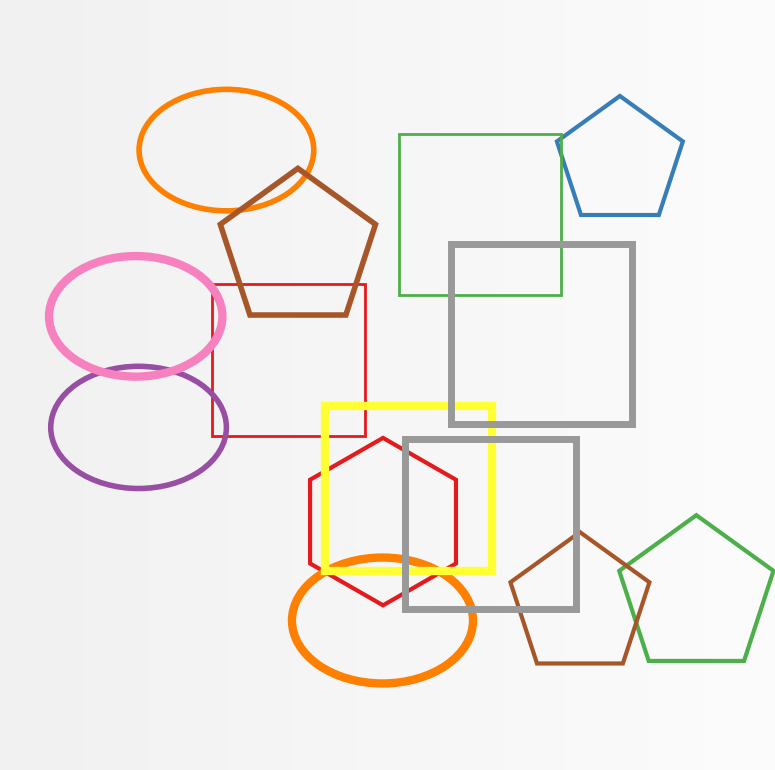[{"shape": "square", "thickness": 1, "radius": 0.49, "center": [0.372, 0.533]}, {"shape": "hexagon", "thickness": 1.5, "radius": 0.54, "center": [0.494, 0.323]}, {"shape": "pentagon", "thickness": 1.5, "radius": 0.43, "center": [0.8, 0.79]}, {"shape": "square", "thickness": 1, "radius": 0.52, "center": [0.619, 0.721]}, {"shape": "pentagon", "thickness": 1.5, "radius": 0.52, "center": [0.899, 0.226]}, {"shape": "oval", "thickness": 2, "radius": 0.57, "center": [0.179, 0.445]}, {"shape": "oval", "thickness": 2, "radius": 0.56, "center": [0.292, 0.805]}, {"shape": "oval", "thickness": 3, "radius": 0.58, "center": [0.494, 0.194]}, {"shape": "square", "thickness": 3, "radius": 0.54, "center": [0.527, 0.366]}, {"shape": "pentagon", "thickness": 1.5, "radius": 0.47, "center": [0.748, 0.215]}, {"shape": "pentagon", "thickness": 2, "radius": 0.53, "center": [0.384, 0.676]}, {"shape": "oval", "thickness": 3, "radius": 0.56, "center": [0.175, 0.589]}, {"shape": "square", "thickness": 2.5, "radius": 0.58, "center": [0.698, 0.566]}, {"shape": "square", "thickness": 2.5, "radius": 0.55, "center": [0.633, 0.319]}]